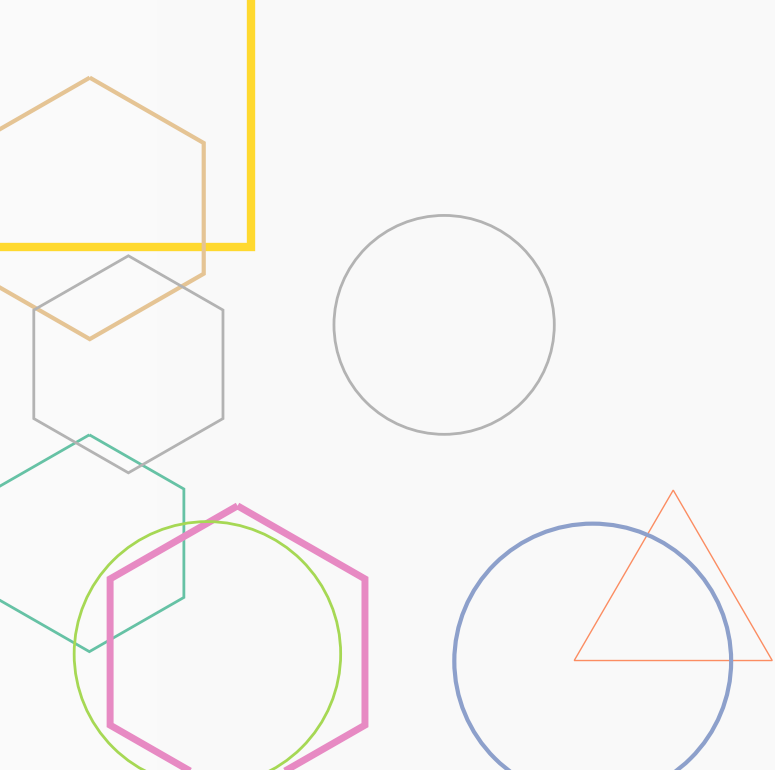[{"shape": "hexagon", "thickness": 1, "radius": 0.7, "center": [0.115, 0.295]}, {"shape": "triangle", "thickness": 0.5, "radius": 0.74, "center": [0.869, 0.216]}, {"shape": "circle", "thickness": 1.5, "radius": 0.89, "center": [0.765, 0.141]}, {"shape": "hexagon", "thickness": 2.5, "radius": 0.95, "center": [0.306, 0.153]}, {"shape": "circle", "thickness": 1, "radius": 0.86, "center": [0.268, 0.151]}, {"shape": "square", "thickness": 3, "radius": 0.85, "center": [0.154, 0.85]}, {"shape": "hexagon", "thickness": 1.5, "radius": 0.85, "center": [0.116, 0.729]}, {"shape": "circle", "thickness": 1, "radius": 0.71, "center": [0.573, 0.578]}, {"shape": "hexagon", "thickness": 1, "radius": 0.7, "center": [0.166, 0.527]}]